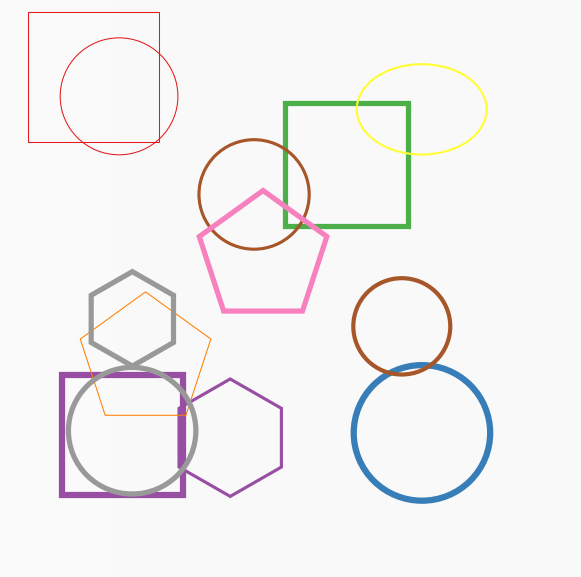[{"shape": "square", "thickness": 0.5, "radius": 0.56, "center": [0.16, 0.866]}, {"shape": "circle", "thickness": 0.5, "radius": 0.51, "center": [0.205, 0.832]}, {"shape": "circle", "thickness": 3, "radius": 0.59, "center": [0.726, 0.25]}, {"shape": "square", "thickness": 2.5, "radius": 0.53, "center": [0.596, 0.714]}, {"shape": "hexagon", "thickness": 1.5, "radius": 0.51, "center": [0.396, 0.241]}, {"shape": "square", "thickness": 3, "radius": 0.52, "center": [0.211, 0.246]}, {"shape": "pentagon", "thickness": 0.5, "radius": 0.59, "center": [0.25, 0.376]}, {"shape": "oval", "thickness": 1, "radius": 0.56, "center": [0.726, 0.81]}, {"shape": "circle", "thickness": 2, "radius": 0.42, "center": [0.691, 0.434]}, {"shape": "circle", "thickness": 1.5, "radius": 0.47, "center": [0.437, 0.662]}, {"shape": "pentagon", "thickness": 2.5, "radius": 0.58, "center": [0.453, 0.554]}, {"shape": "hexagon", "thickness": 2.5, "radius": 0.41, "center": [0.228, 0.447]}, {"shape": "circle", "thickness": 2.5, "radius": 0.55, "center": [0.227, 0.253]}]